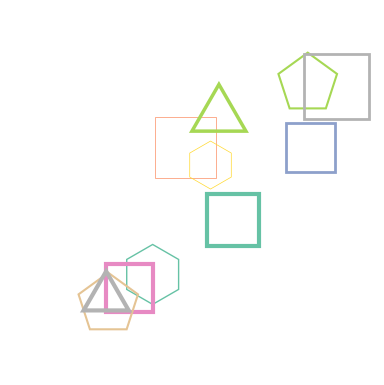[{"shape": "square", "thickness": 3, "radius": 0.34, "center": [0.605, 0.428]}, {"shape": "hexagon", "thickness": 1, "radius": 0.39, "center": [0.397, 0.287]}, {"shape": "square", "thickness": 0.5, "radius": 0.39, "center": [0.482, 0.617]}, {"shape": "square", "thickness": 2, "radius": 0.32, "center": [0.806, 0.617]}, {"shape": "square", "thickness": 3, "radius": 0.31, "center": [0.336, 0.252]}, {"shape": "triangle", "thickness": 2.5, "radius": 0.4, "center": [0.569, 0.7]}, {"shape": "pentagon", "thickness": 1.5, "radius": 0.4, "center": [0.799, 0.783]}, {"shape": "hexagon", "thickness": 0.5, "radius": 0.31, "center": [0.547, 0.571]}, {"shape": "pentagon", "thickness": 1.5, "radius": 0.41, "center": [0.281, 0.21]}, {"shape": "square", "thickness": 2, "radius": 0.42, "center": [0.874, 0.776]}, {"shape": "triangle", "thickness": 3, "radius": 0.34, "center": [0.276, 0.228]}]